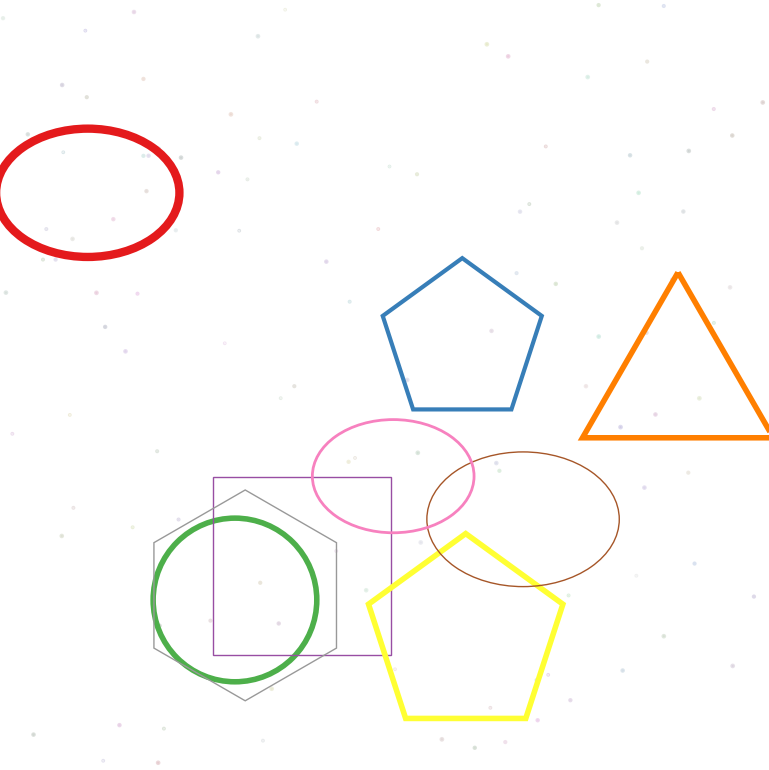[{"shape": "oval", "thickness": 3, "radius": 0.6, "center": [0.114, 0.75]}, {"shape": "pentagon", "thickness": 1.5, "radius": 0.54, "center": [0.6, 0.556]}, {"shape": "circle", "thickness": 2, "radius": 0.53, "center": [0.305, 0.221]}, {"shape": "square", "thickness": 0.5, "radius": 0.58, "center": [0.392, 0.265]}, {"shape": "triangle", "thickness": 2, "radius": 0.72, "center": [0.881, 0.503]}, {"shape": "pentagon", "thickness": 2, "radius": 0.66, "center": [0.605, 0.174]}, {"shape": "oval", "thickness": 0.5, "radius": 0.62, "center": [0.679, 0.326]}, {"shape": "oval", "thickness": 1, "radius": 0.52, "center": [0.511, 0.382]}, {"shape": "hexagon", "thickness": 0.5, "radius": 0.68, "center": [0.318, 0.227]}]